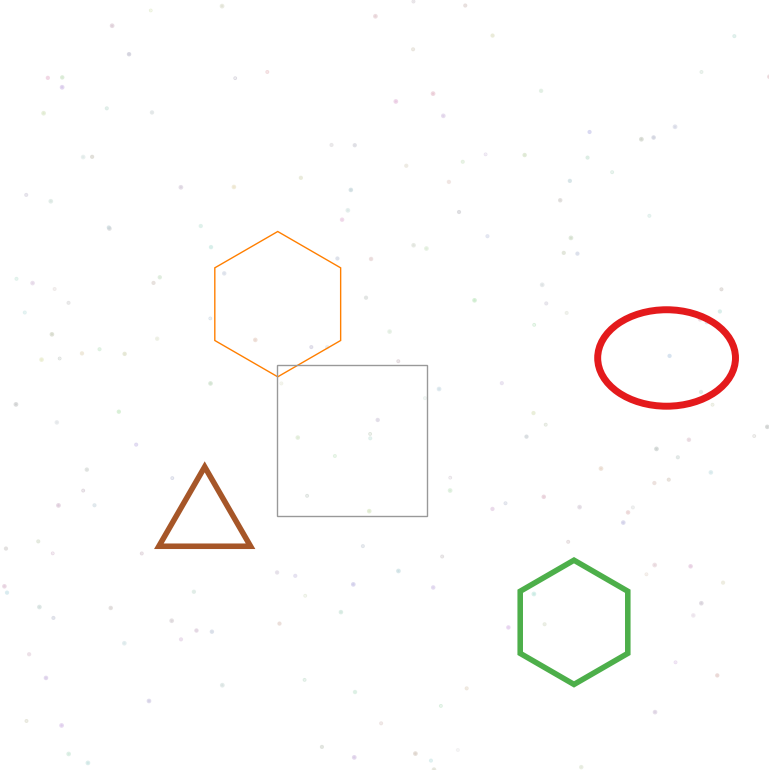[{"shape": "oval", "thickness": 2.5, "radius": 0.45, "center": [0.866, 0.535]}, {"shape": "hexagon", "thickness": 2, "radius": 0.4, "center": [0.745, 0.192]}, {"shape": "hexagon", "thickness": 0.5, "radius": 0.47, "center": [0.361, 0.605]}, {"shape": "triangle", "thickness": 2, "radius": 0.34, "center": [0.266, 0.325]}, {"shape": "square", "thickness": 0.5, "radius": 0.49, "center": [0.457, 0.428]}]